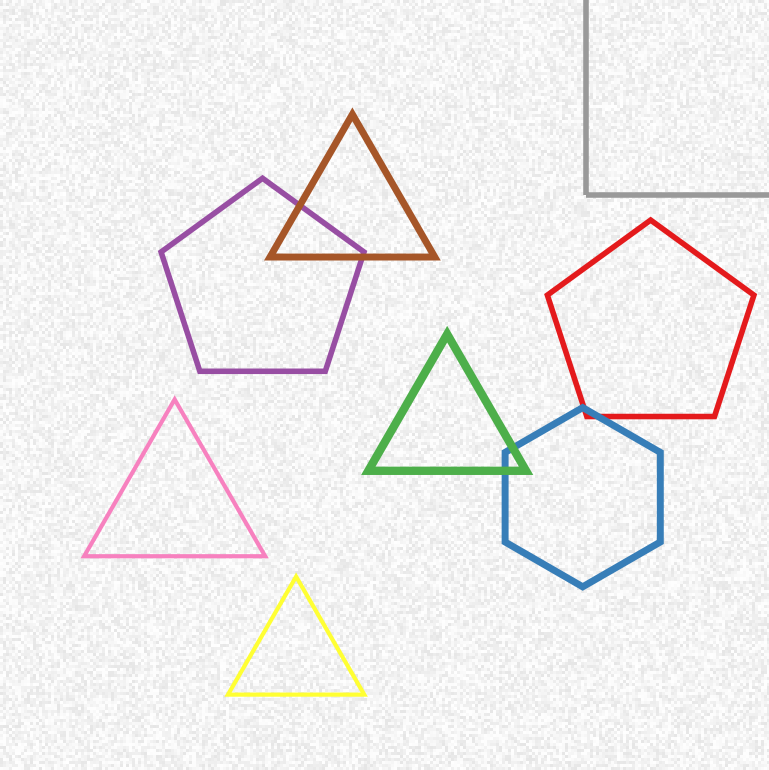[{"shape": "pentagon", "thickness": 2, "radius": 0.71, "center": [0.845, 0.573]}, {"shape": "hexagon", "thickness": 2.5, "radius": 0.58, "center": [0.757, 0.354]}, {"shape": "triangle", "thickness": 3, "radius": 0.59, "center": [0.581, 0.448]}, {"shape": "pentagon", "thickness": 2, "radius": 0.69, "center": [0.341, 0.63]}, {"shape": "triangle", "thickness": 1.5, "radius": 0.51, "center": [0.385, 0.149]}, {"shape": "triangle", "thickness": 2.5, "radius": 0.62, "center": [0.458, 0.728]}, {"shape": "triangle", "thickness": 1.5, "radius": 0.68, "center": [0.227, 0.346]}, {"shape": "square", "thickness": 2, "radius": 0.68, "center": [0.896, 0.882]}]